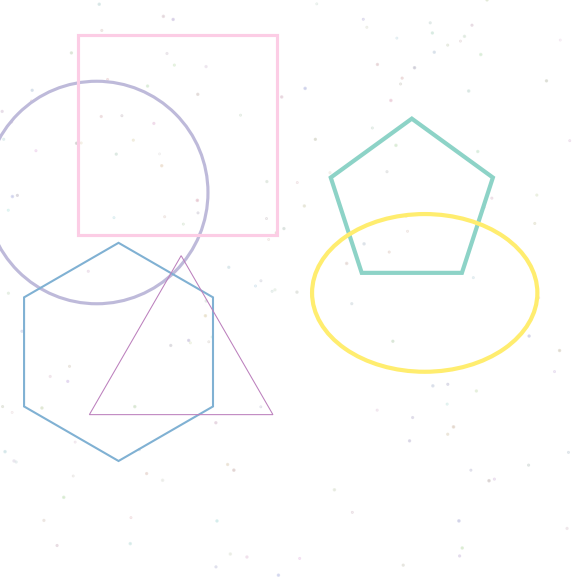[{"shape": "pentagon", "thickness": 2, "radius": 0.74, "center": [0.713, 0.646]}, {"shape": "circle", "thickness": 1.5, "radius": 0.96, "center": [0.167, 0.666]}, {"shape": "hexagon", "thickness": 1, "radius": 0.94, "center": [0.205, 0.39]}, {"shape": "square", "thickness": 1.5, "radius": 0.86, "center": [0.308, 0.765]}, {"shape": "triangle", "thickness": 0.5, "radius": 0.92, "center": [0.314, 0.373]}, {"shape": "oval", "thickness": 2, "radius": 0.98, "center": [0.735, 0.492]}]